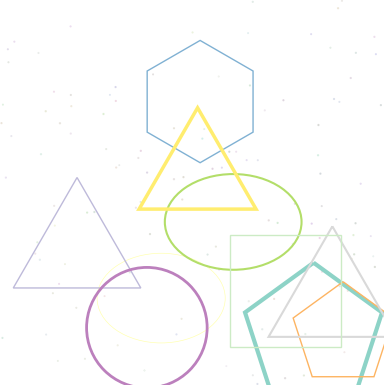[{"shape": "pentagon", "thickness": 3, "radius": 0.94, "center": [0.814, 0.131]}, {"shape": "oval", "thickness": 0.5, "radius": 0.83, "center": [0.419, 0.226]}, {"shape": "triangle", "thickness": 1, "radius": 0.96, "center": [0.2, 0.348]}, {"shape": "hexagon", "thickness": 1, "radius": 0.79, "center": [0.52, 0.736]}, {"shape": "pentagon", "thickness": 1, "radius": 0.68, "center": [0.891, 0.132]}, {"shape": "oval", "thickness": 1.5, "radius": 0.89, "center": [0.606, 0.424]}, {"shape": "triangle", "thickness": 1.5, "radius": 0.96, "center": [0.863, 0.221]}, {"shape": "circle", "thickness": 2, "radius": 0.78, "center": [0.381, 0.149]}, {"shape": "square", "thickness": 1, "radius": 0.72, "center": [0.741, 0.244]}, {"shape": "triangle", "thickness": 2.5, "radius": 0.88, "center": [0.513, 0.545]}]